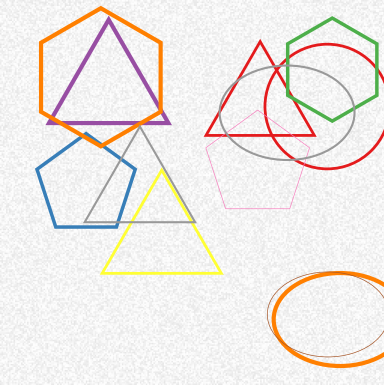[{"shape": "triangle", "thickness": 2, "radius": 0.81, "center": [0.676, 0.729]}, {"shape": "circle", "thickness": 2, "radius": 0.81, "center": [0.85, 0.723]}, {"shape": "pentagon", "thickness": 2.5, "radius": 0.67, "center": [0.224, 0.519]}, {"shape": "hexagon", "thickness": 2.5, "radius": 0.67, "center": [0.863, 0.819]}, {"shape": "triangle", "thickness": 3, "radius": 0.89, "center": [0.282, 0.77]}, {"shape": "hexagon", "thickness": 3, "radius": 0.9, "center": [0.262, 0.799]}, {"shape": "oval", "thickness": 3, "radius": 0.86, "center": [0.883, 0.17]}, {"shape": "triangle", "thickness": 2, "radius": 0.89, "center": [0.42, 0.379]}, {"shape": "oval", "thickness": 0.5, "radius": 0.79, "center": [0.852, 0.183]}, {"shape": "pentagon", "thickness": 0.5, "radius": 0.71, "center": [0.669, 0.572]}, {"shape": "oval", "thickness": 1.5, "radius": 0.88, "center": [0.746, 0.707]}, {"shape": "triangle", "thickness": 1.5, "radius": 0.83, "center": [0.363, 0.506]}]